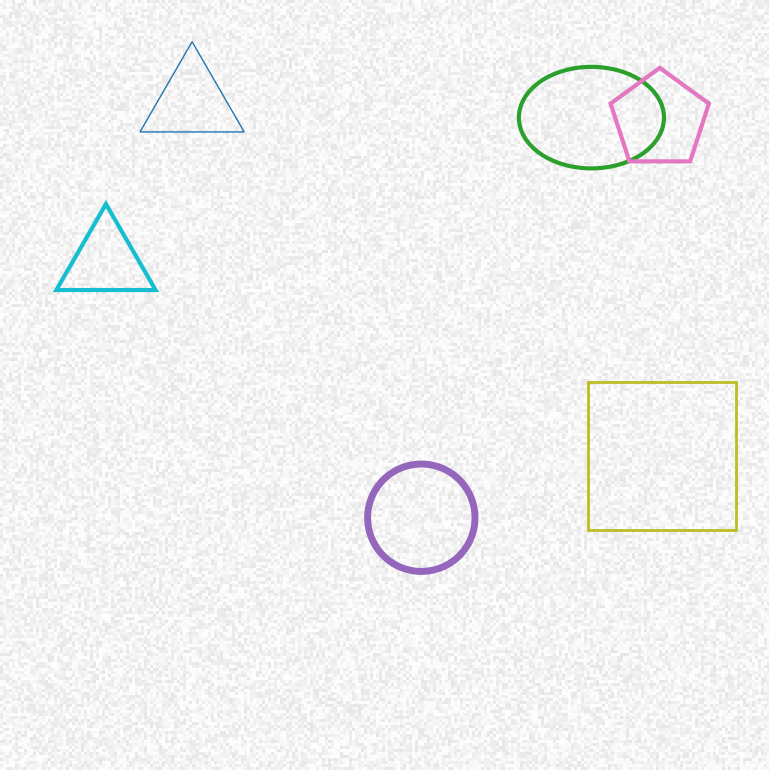[{"shape": "triangle", "thickness": 0.5, "radius": 0.39, "center": [0.249, 0.868]}, {"shape": "oval", "thickness": 1.5, "radius": 0.47, "center": [0.768, 0.847]}, {"shape": "circle", "thickness": 2.5, "radius": 0.35, "center": [0.547, 0.328]}, {"shape": "pentagon", "thickness": 1.5, "radius": 0.34, "center": [0.857, 0.845]}, {"shape": "square", "thickness": 1, "radius": 0.48, "center": [0.86, 0.408]}, {"shape": "triangle", "thickness": 1.5, "radius": 0.37, "center": [0.138, 0.661]}]